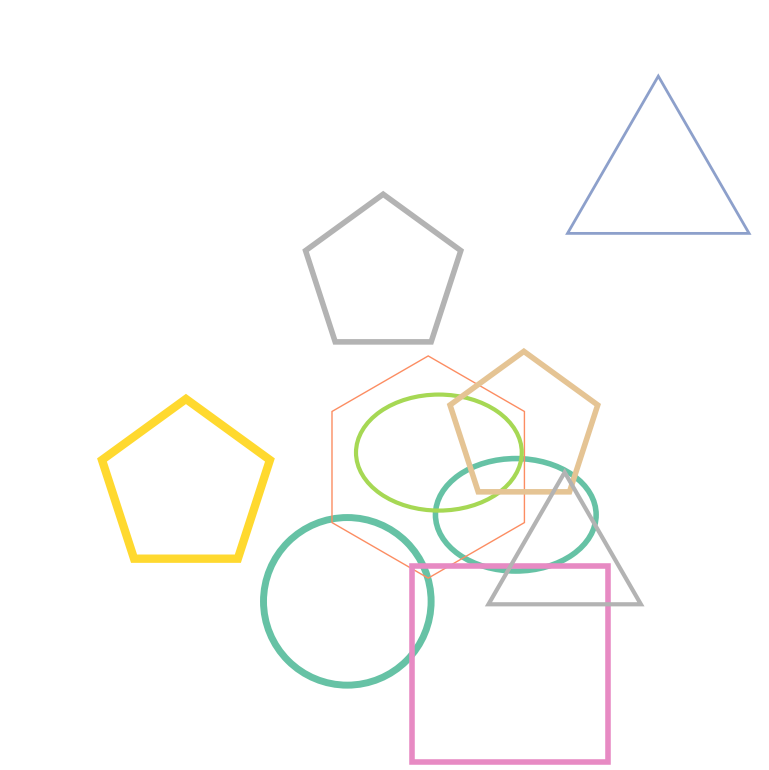[{"shape": "circle", "thickness": 2.5, "radius": 0.54, "center": [0.451, 0.219]}, {"shape": "oval", "thickness": 2, "radius": 0.52, "center": [0.67, 0.331]}, {"shape": "hexagon", "thickness": 0.5, "radius": 0.72, "center": [0.556, 0.393]}, {"shape": "triangle", "thickness": 1, "radius": 0.68, "center": [0.855, 0.765]}, {"shape": "square", "thickness": 2, "radius": 0.64, "center": [0.662, 0.138]}, {"shape": "oval", "thickness": 1.5, "radius": 0.54, "center": [0.57, 0.412]}, {"shape": "pentagon", "thickness": 3, "radius": 0.57, "center": [0.241, 0.367]}, {"shape": "pentagon", "thickness": 2, "radius": 0.5, "center": [0.68, 0.443]}, {"shape": "pentagon", "thickness": 2, "radius": 0.53, "center": [0.498, 0.642]}, {"shape": "triangle", "thickness": 1.5, "radius": 0.57, "center": [0.733, 0.272]}]